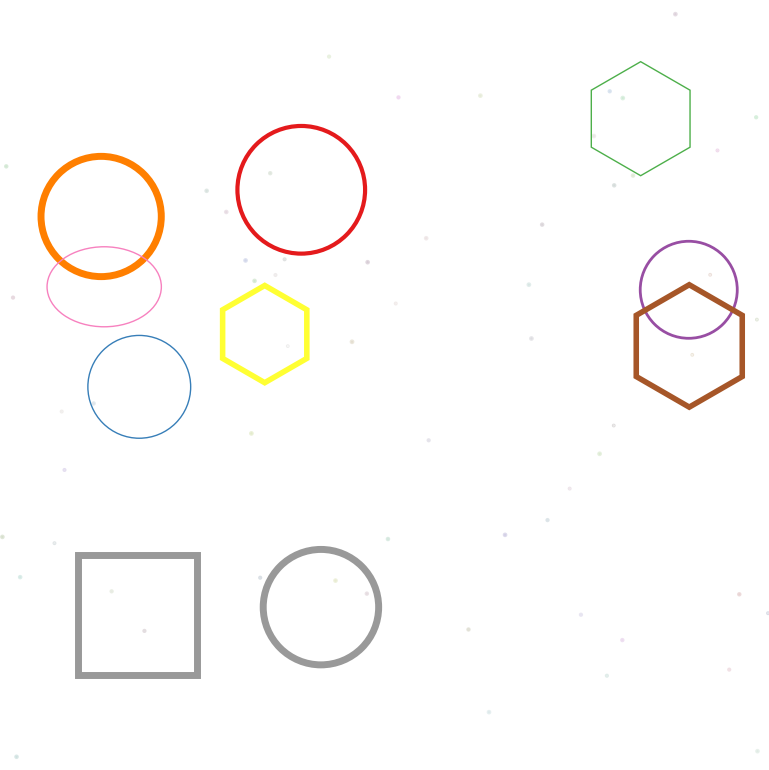[{"shape": "circle", "thickness": 1.5, "radius": 0.41, "center": [0.391, 0.754]}, {"shape": "circle", "thickness": 0.5, "radius": 0.33, "center": [0.181, 0.498]}, {"shape": "hexagon", "thickness": 0.5, "radius": 0.37, "center": [0.832, 0.846]}, {"shape": "circle", "thickness": 1, "radius": 0.32, "center": [0.894, 0.624]}, {"shape": "circle", "thickness": 2.5, "radius": 0.39, "center": [0.131, 0.719]}, {"shape": "hexagon", "thickness": 2, "radius": 0.32, "center": [0.344, 0.566]}, {"shape": "hexagon", "thickness": 2, "radius": 0.4, "center": [0.895, 0.551]}, {"shape": "oval", "thickness": 0.5, "radius": 0.37, "center": [0.135, 0.628]}, {"shape": "circle", "thickness": 2.5, "radius": 0.37, "center": [0.417, 0.211]}, {"shape": "square", "thickness": 2.5, "radius": 0.39, "center": [0.178, 0.201]}]